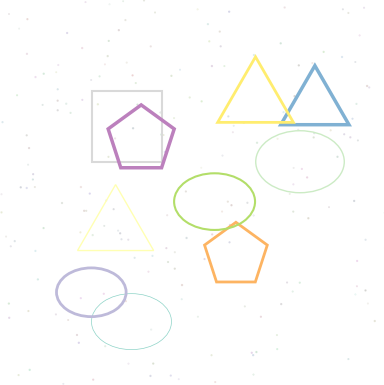[{"shape": "oval", "thickness": 0.5, "radius": 0.52, "center": [0.341, 0.165]}, {"shape": "triangle", "thickness": 1, "radius": 0.57, "center": [0.3, 0.406]}, {"shape": "oval", "thickness": 2, "radius": 0.45, "center": [0.237, 0.241]}, {"shape": "triangle", "thickness": 2.5, "radius": 0.51, "center": [0.818, 0.727]}, {"shape": "pentagon", "thickness": 2, "radius": 0.43, "center": [0.613, 0.337]}, {"shape": "oval", "thickness": 1.5, "radius": 0.53, "center": [0.557, 0.476]}, {"shape": "square", "thickness": 1.5, "radius": 0.46, "center": [0.33, 0.671]}, {"shape": "pentagon", "thickness": 2.5, "radius": 0.45, "center": [0.367, 0.637]}, {"shape": "oval", "thickness": 1, "radius": 0.58, "center": [0.779, 0.58]}, {"shape": "triangle", "thickness": 2, "radius": 0.57, "center": [0.664, 0.739]}]